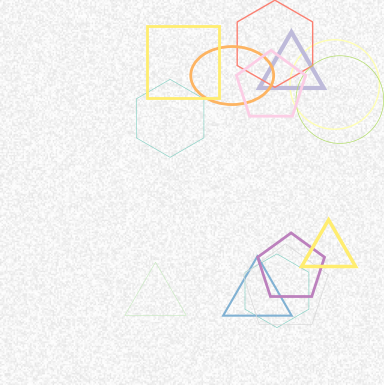[{"shape": "hexagon", "thickness": 0.5, "radius": 0.51, "center": [0.442, 0.693]}, {"shape": "hexagon", "thickness": 0.5, "radius": 0.48, "center": [0.719, 0.245]}, {"shape": "circle", "thickness": 1, "radius": 0.58, "center": [0.869, 0.781]}, {"shape": "triangle", "thickness": 3, "radius": 0.48, "center": [0.757, 0.82]}, {"shape": "hexagon", "thickness": 1, "radius": 0.57, "center": [0.714, 0.886]}, {"shape": "triangle", "thickness": 1.5, "radius": 0.51, "center": [0.669, 0.232]}, {"shape": "oval", "thickness": 2, "radius": 0.54, "center": [0.603, 0.804]}, {"shape": "circle", "thickness": 0.5, "radius": 0.57, "center": [0.883, 0.741]}, {"shape": "pentagon", "thickness": 2, "radius": 0.47, "center": [0.704, 0.775]}, {"shape": "pentagon", "thickness": 0.5, "radius": 0.58, "center": [0.742, 0.251]}, {"shape": "pentagon", "thickness": 2, "radius": 0.46, "center": [0.756, 0.304]}, {"shape": "triangle", "thickness": 0.5, "radius": 0.46, "center": [0.404, 0.227]}, {"shape": "square", "thickness": 2, "radius": 0.47, "center": [0.475, 0.839]}, {"shape": "triangle", "thickness": 2.5, "radius": 0.4, "center": [0.854, 0.348]}]